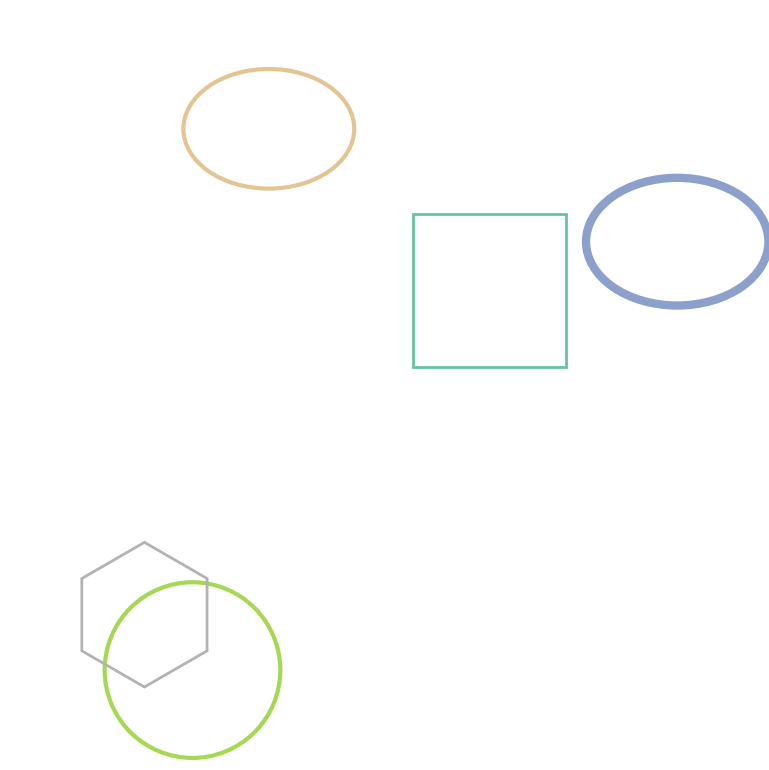[{"shape": "square", "thickness": 1, "radius": 0.5, "center": [0.635, 0.622]}, {"shape": "oval", "thickness": 3, "radius": 0.59, "center": [0.88, 0.686]}, {"shape": "circle", "thickness": 1.5, "radius": 0.57, "center": [0.25, 0.13]}, {"shape": "oval", "thickness": 1.5, "radius": 0.55, "center": [0.349, 0.833]}, {"shape": "hexagon", "thickness": 1, "radius": 0.47, "center": [0.188, 0.202]}]